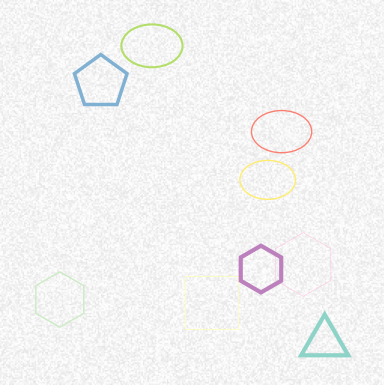[{"shape": "triangle", "thickness": 3, "radius": 0.35, "center": [0.843, 0.112]}, {"shape": "square", "thickness": 0.5, "radius": 0.35, "center": [0.549, 0.214]}, {"shape": "oval", "thickness": 1, "radius": 0.39, "center": [0.731, 0.658]}, {"shape": "pentagon", "thickness": 2.5, "radius": 0.36, "center": [0.262, 0.787]}, {"shape": "oval", "thickness": 1.5, "radius": 0.4, "center": [0.395, 0.881]}, {"shape": "hexagon", "thickness": 0.5, "radius": 0.41, "center": [0.788, 0.313]}, {"shape": "hexagon", "thickness": 3, "radius": 0.3, "center": [0.678, 0.301]}, {"shape": "hexagon", "thickness": 1, "radius": 0.36, "center": [0.155, 0.222]}, {"shape": "oval", "thickness": 1, "radius": 0.36, "center": [0.695, 0.533]}]